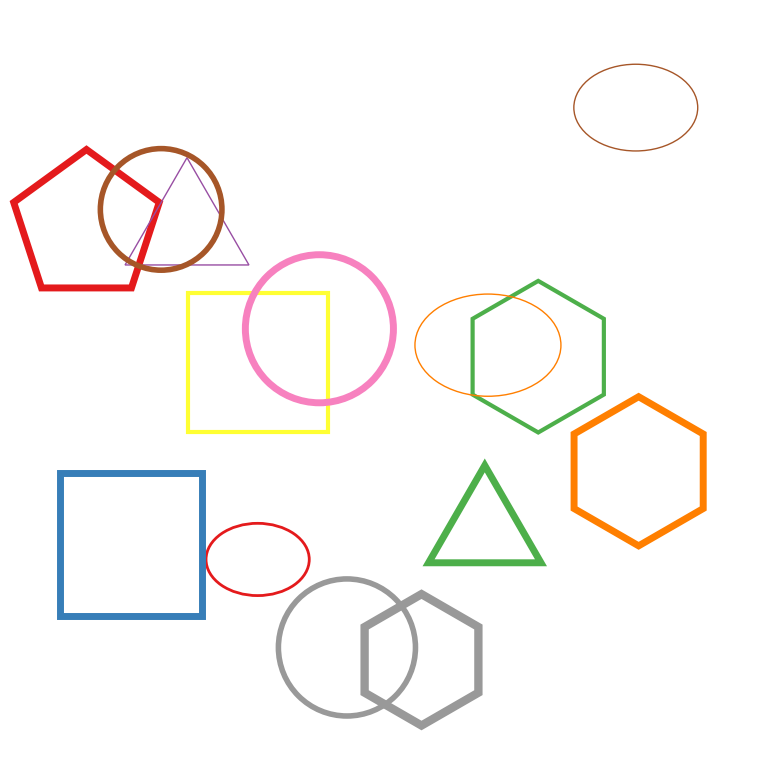[{"shape": "oval", "thickness": 1, "radius": 0.34, "center": [0.335, 0.273]}, {"shape": "pentagon", "thickness": 2.5, "radius": 0.5, "center": [0.112, 0.706]}, {"shape": "square", "thickness": 2.5, "radius": 0.46, "center": [0.17, 0.293]}, {"shape": "hexagon", "thickness": 1.5, "radius": 0.49, "center": [0.699, 0.537]}, {"shape": "triangle", "thickness": 2.5, "radius": 0.42, "center": [0.63, 0.311]}, {"shape": "triangle", "thickness": 0.5, "radius": 0.46, "center": [0.243, 0.702]}, {"shape": "oval", "thickness": 0.5, "radius": 0.47, "center": [0.634, 0.552]}, {"shape": "hexagon", "thickness": 2.5, "radius": 0.48, "center": [0.829, 0.388]}, {"shape": "square", "thickness": 1.5, "radius": 0.45, "center": [0.335, 0.529]}, {"shape": "oval", "thickness": 0.5, "radius": 0.4, "center": [0.826, 0.86]}, {"shape": "circle", "thickness": 2, "radius": 0.39, "center": [0.209, 0.728]}, {"shape": "circle", "thickness": 2.5, "radius": 0.48, "center": [0.415, 0.573]}, {"shape": "hexagon", "thickness": 3, "radius": 0.43, "center": [0.547, 0.143]}, {"shape": "circle", "thickness": 2, "radius": 0.45, "center": [0.451, 0.159]}]